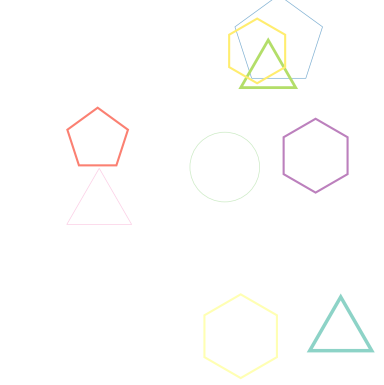[{"shape": "triangle", "thickness": 2.5, "radius": 0.46, "center": [0.885, 0.136]}, {"shape": "hexagon", "thickness": 1.5, "radius": 0.54, "center": [0.625, 0.127]}, {"shape": "pentagon", "thickness": 1.5, "radius": 0.41, "center": [0.254, 0.637]}, {"shape": "pentagon", "thickness": 0.5, "radius": 0.6, "center": [0.724, 0.893]}, {"shape": "triangle", "thickness": 2, "radius": 0.41, "center": [0.697, 0.814]}, {"shape": "triangle", "thickness": 0.5, "radius": 0.49, "center": [0.258, 0.466]}, {"shape": "hexagon", "thickness": 1.5, "radius": 0.48, "center": [0.82, 0.596]}, {"shape": "circle", "thickness": 0.5, "radius": 0.45, "center": [0.584, 0.566]}, {"shape": "hexagon", "thickness": 1.5, "radius": 0.42, "center": [0.668, 0.868]}]